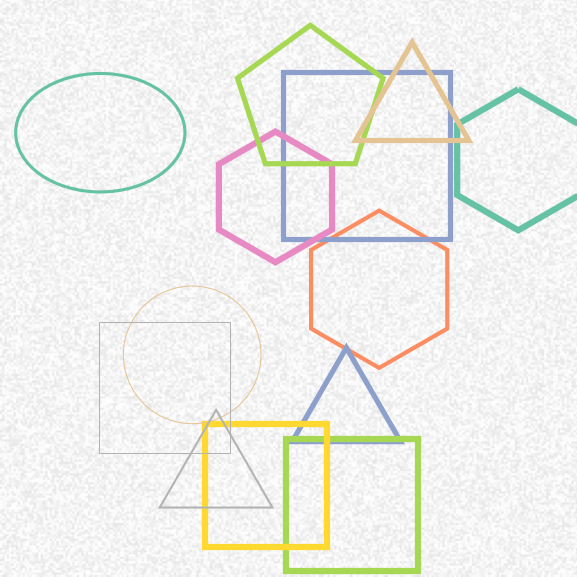[{"shape": "hexagon", "thickness": 3, "radius": 0.61, "center": [0.897, 0.723]}, {"shape": "oval", "thickness": 1.5, "radius": 0.73, "center": [0.174, 0.769]}, {"shape": "hexagon", "thickness": 2, "radius": 0.68, "center": [0.657, 0.498]}, {"shape": "square", "thickness": 2.5, "radius": 0.72, "center": [0.634, 0.73]}, {"shape": "triangle", "thickness": 2.5, "radius": 0.54, "center": [0.6, 0.289]}, {"shape": "hexagon", "thickness": 3, "radius": 0.57, "center": [0.477, 0.658]}, {"shape": "square", "thickness": 3, "radius": 0.57, "center": [0.609, 0.125]}, {"shape": "pentagon", "thickness": 2.5, "radius": 0.66, "center": [0.537, 0.823]}, {"shape": "square", "thickness": 3, "radius": 0.53, "center": [0.461, 0.159]}, {"shape": "circle", "thickness": 0.5, "radius": 0.6, "center": [0.333, 0.385]}, {"shape": "triangle", "thickness": 2.5, "radius": 0.57, "center": [0.714, 0.813]}, {"shape": "square", "thickness": 0.5, "radius": 0.57, "center": [0.285, 0.328]}, {"shape": "triangle", "thickness": 1, "radius": 0.56, "center": [0.374, 0.177]}]